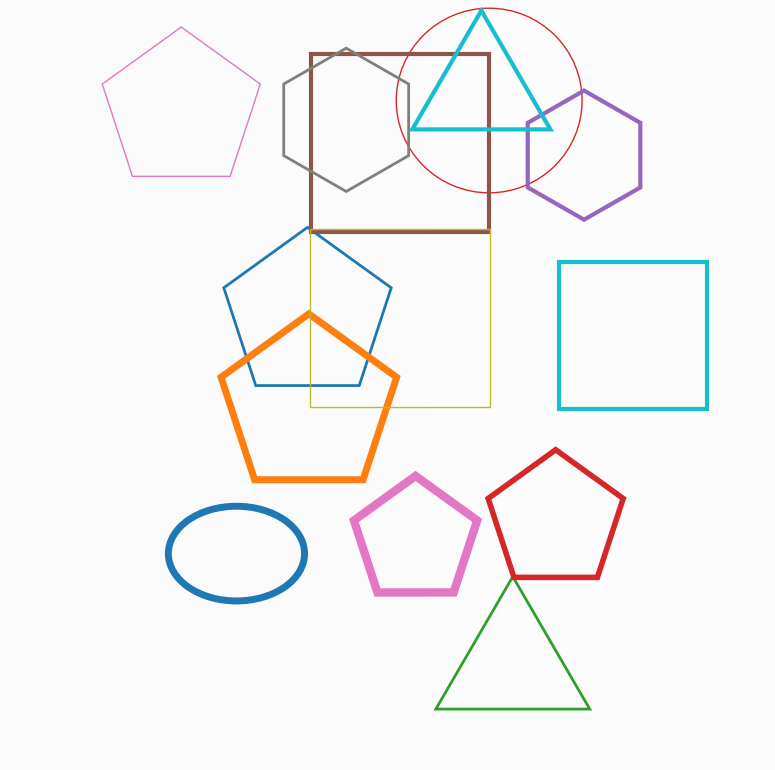[{"shape": "pentagon", "thickness": 1, "radius": 0.57, "center": [0.397, 0.591]}, {"shape": "oval", "thickness": 2.5, "radius": 0.44, "center": [0.305, 0.281]}, {"shape": "pentagon", "thickness": 2.5, "radius": 0.6, "center": [0.398, 0.473]}, {"shape": "triangle", "thickness": 1, "radius": 0.57, "center": [0.662, 0.136]}, {"shape": "circle", "thickness": 0.5, "radius": 0.6, "center": [0.631, 0.869]}, {"shape": "pentagon", "thickness": 2, "radius": 0.46, "center": [0.717, 0.324]}, {"shape": "hexagon", "thickness": 1.5, "radius": 0.42, "center": [0.754, 0.799]}, {"shape": "square", "thickness": 1.5, "radius": 0.58, "center": [0.516, 0.814]}, {"shape": "pentagon", "thickness": 0.5, "radius": 0.54, "center": [0.234, 0.858]}, {"shape": "pentagon", "thickness": 3, "radius": 0.42, "center": [0.536, 0.298]}, {"shape": "hexagon", "thickness": 1, "radius": 0.47, "center": [0.447, 0.844]}, {"shape": "square", "thickness": 0.5, "radius": 0.58, "center": [0.516, 0.587]}, {"shape": "triangle", "thickness": 1.5, "radius": 0.51, "center": [0.621, 0.883]}, {"shape": "square", "thickness": 1.5, "radius": 0.48, "center": [0.817, 0.564]}]